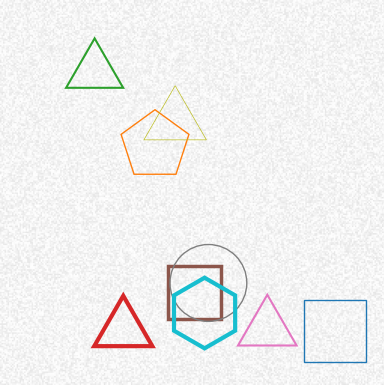[{"shape": "square", "thickness": 1, "radius": 0.4, "center": [0.871, 0.14]}, {"shape": "pentagon", "thickness": 1, "radius": 0.46, "center": [0.403, 0.622]}, {"shape": "triangle", "thickness": 1.5, "radius": 0.43, "center": [0.246, 0.815]}, {"shape": "triangle", "thickness": 3, "radius": 0.44, "center": [0.32, 0.144]}, {"shape": "square", "thickness": 2.5, "radius": 0.34, "center": [0.505, 0.24]}, {"shape": "triangle", "thickness": 1.5, "radius": 0.44, "center": [0.694, 0.147]}, {"shape": "circle", "thickness": 1, "radius": 0.5, "center": [0.541, 0.265]}, {"shape": "triangle", "thickness": 0.5, "radius": 0.47, "center": [0.455, 0.684]}, {"shape": "hexagon", "thickness": 3, "radius": 0.46, "center": [0.531, 0.187]}]